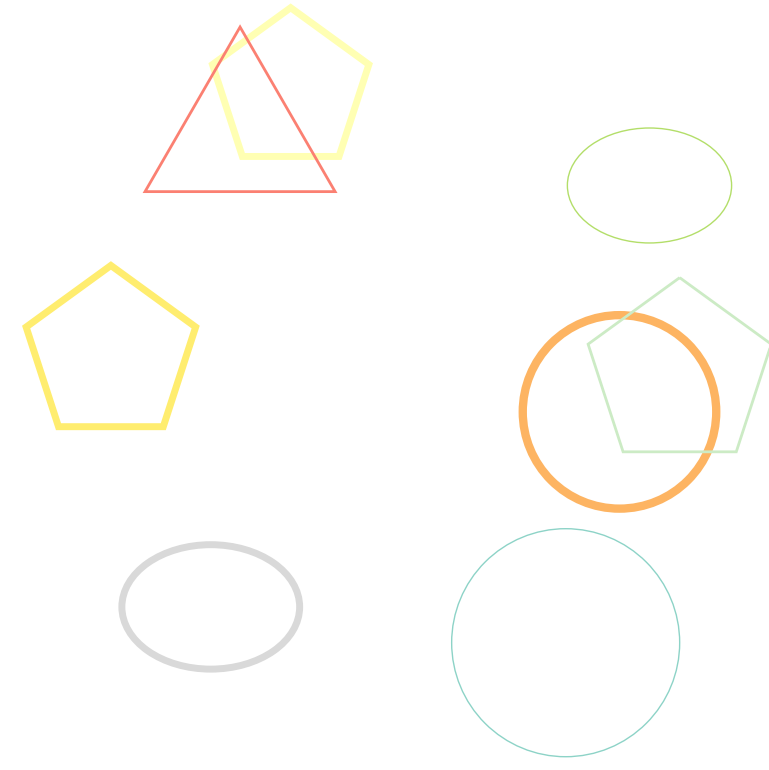[{"shape": "circle", "thickness": 0.5, "radius": 0.74, "center": [0.735, 0.165]}, {"shape": "pentagon", "thickness": 2.5, "radius": 0.53, "center": [0.377, 0.883]}, {"shape": "triangle", "thickness": 1, "radius": 0.71, "center": [0.312, 0.822]}, {"shape": "circle", "thickness": 3, "radius": 0.63, "center": [0.805, 0.465]}, {"shape": "oval", "thickness": 0.5, "radius": 0.53, "center": [0.843, 0.759]}, {"shape": "oval", "thickness": 2.5, "radius": 0.58, "center": [0.274, 0.212]}, {"shape": "pentagon", "thickness": 1, "radius": 0.63, "center": [0.883, 0.514]}, {"shape": "pentagon", "thickness": 2.5, "radius": 0.58, "center": [0.144, 0.539]}]